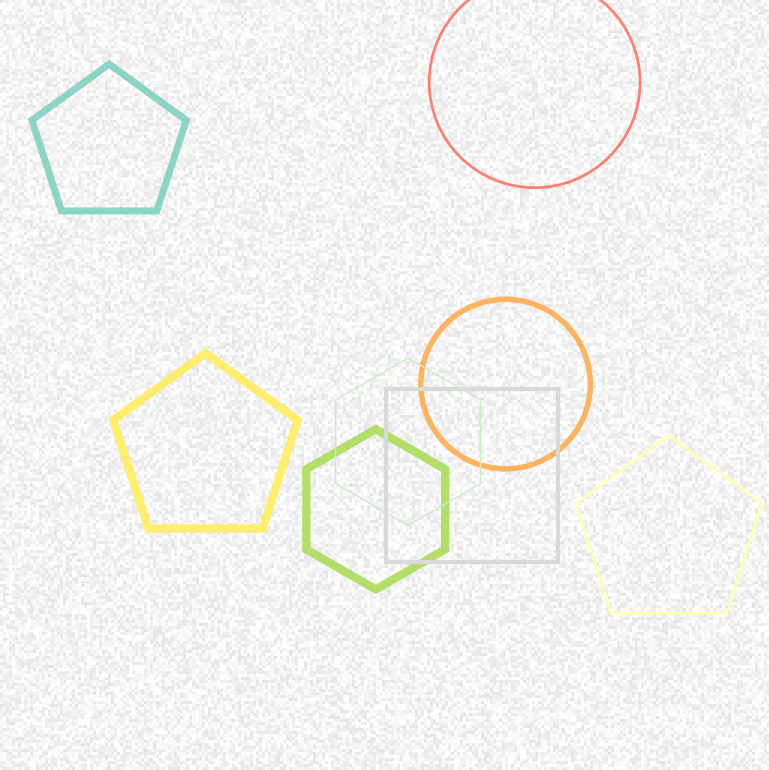[{"shape": "pentagon", "thickness": 2.5, "radius": 0.53, "center": [0.142, 0.811]}, {"shape": "pentagon", "thickness": 1, "radius": 0.64, "center": [0.869, 0.307]}, {"shape": "circle", "thickness": 1, "radius": 0.68, "center": [0.694, 0.893]}, {"shape": "circle", "thickness": 2, "radius": 0.55, "center": [0.657, 0.501]}, {"shape": "hexagon", "thickness": 3, "radius": 0.52, "center": [0.488, 0.339]}, {"shape": "square", "thickness": 1.5, "radius": 0.56, "center": [0.613, 0.383]}, {"shape": "hexagon", "thickness": 0.5, "radius": 0.54, "center": [0.53, 0.426]}, {"shape": "pentagon", "thickness": 3, "radius": 0.63, "center": [0.267, 0.415]}]